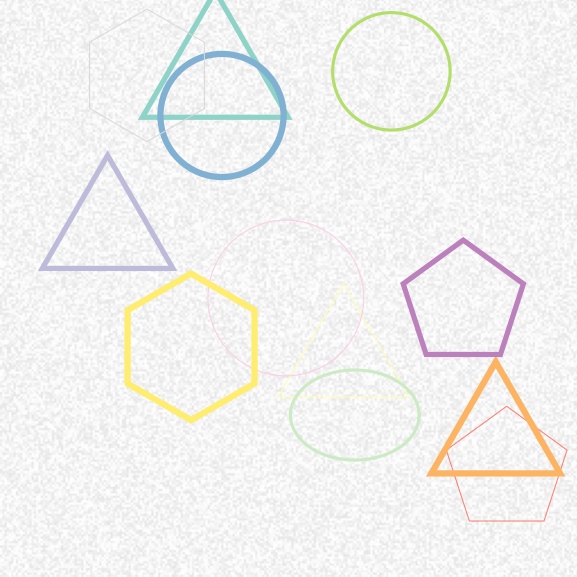[{"shape": "triangle", "thickness": 2.5, "radius": 0.73, "center": [0.373, 0.869]}, {"shape": "triangle", "thickness": 0.5, "radius": 0.66, "center": [0.595, 0.377]}, {"shape": "triangle", "thickness": 2.5, "radius": 0.65, "center": [0.186, 0.6]}, {"shape": "pentagon", "thickness": 0.5, "radius": 0.55, "center": [0.877, 0.186]}, {"shape": "circle", "thickness": 3, "radius": 0.53, "center": [0.384, 0.799]}, {"shape": "triangle", "thickness": 3, "radius": 0.64, "center": [0.858, 0.244]}, {"shape": "circle", "thickness": 1.5, "radius": 0.51, "center": [0.678, 0.876]}, {"shape": "circle", "thickness": 0.5, "radius": 0.67, "center": [0.495, 0.483]}, {"shape": "hexagon", "thickness": 0.5, "radius": 0.57, "center": [0.254, 0.869]}, {"shape": "pentagon", "thickness": 2.5, "radius": 0.55, "center": [0.802, 0.474]}, {"shape": "oval", "thickness": 1.5, "radius": 0.56, "center": [0.614, 0.28]}, {"shape": "hexagon", "thickness": 3, "radius": 0.63, "center": [0.331, 0.399]}]